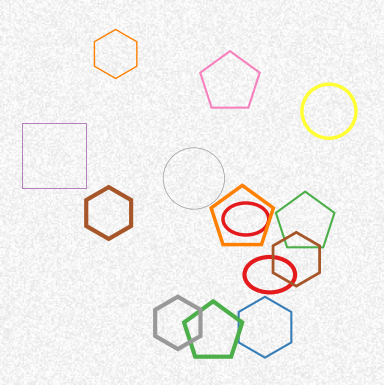[{"shape": "oval", "thickness": 2.5, "radius": 0.3, "center": [0.639, 0.431]}, {"shape": "oval", "thickness": 3, "radius": 0.33, "center": [0.701, 0.287]}, {"shape": "hexagon", "thickness": 1.5, "radius": 0.4, "center": [0.688, 0.15]}, {"shape": "pentagon", "thickness": 3, "radius": 0.4, "center": [0.554, 0.138]}, {"shape": "pentagon", "thickness": 1.5, "radius": 0.4, "center": [0.793, 0.422]}, {"shape": "square", "thickness": 0.5, "radius": 0.42, "center": [0.14, 0.597]}, {"shape": "hexagon", "thickness": 1, "radius": 0.32, "center": [0.3, 0.86]}, {"shape": "pentagon", "thickness": 2.5, "radius": 0.42, "center": [0.629, 0.433]}, {"shape": "circle", "thickness": 2.5, "radius": 0.35, "center": [0.854, 0.711]}, {"shape": "hexagon", "thickness": 2, "radius": 0.35, "center": [0.77, 0.327]}, {"shape": "hexagon", "thickness": 3, "radius": 0.34, "center": [0.282, 0.447]}, {"shape": "pentagon", "thickness": 1.5, "radius": 0.41, "center": [0.597, 0.786]}, {"shape": "circle", "thickness": 0.5, "radius": 0.4, "center": [0.504, 0.536]}, {"shape": "hexagon", "thickness": 3, "radius": 0.34, "center": [0.462, 0.161]}]